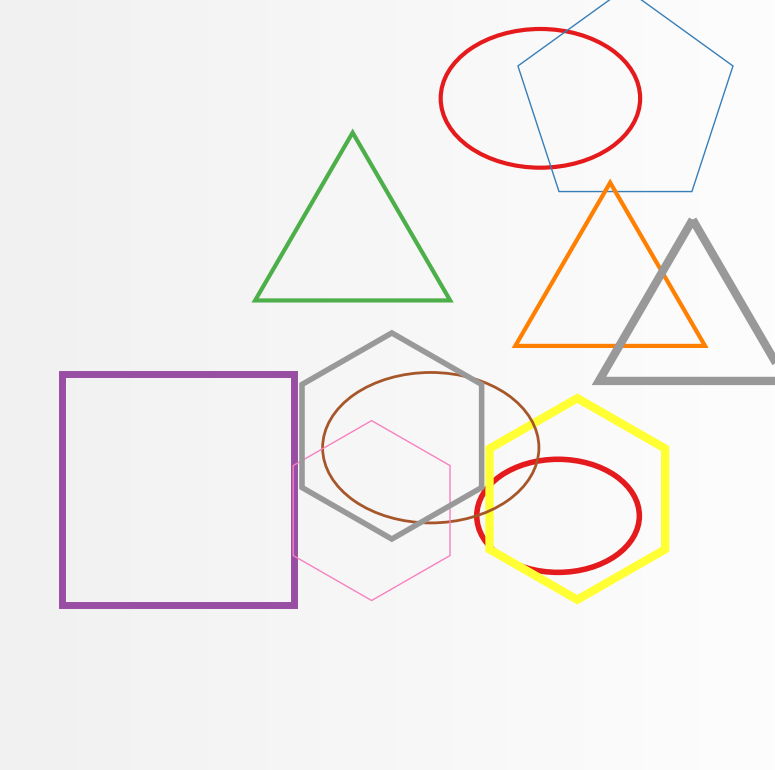[{"shape": "oval", "thickness": 1.5, "radius": 0.64, "center": [0.697, 0.872]}, {"shape": "oval", "thickness": 2, "radius": 0.52, "center": [0.72, 0.33]}, {"shape": "pentagon", "thickness": 0.5, "radius": 0.73, "center": [0.807, 0.869]}, {"shape": "triangle", "thickness": 1.5, "radius": 0.73, "center": [0.455, 0.682]}, {"shape": "square", "thickness": 2.5, "radius": 0.75, "center": [0.229, 0.365]}, {"shape": "triangle", "thickness": 1.5, "radius": 0.71, "center": [0.787, 0.621]}, {"shape": "hexagon", "thickness": 3, "radius": 0.65, "center": [0.745, 0.352]}, {"shape": "oval", "thickness": 1, "radius": 0.7, "center": [0.556, 0.419]}, {"shape": "hexagon", "thickness": 0.5, "radius": 0.58, "center": [0.48, 0.337]}, {"shape": "triangle", "thickness": 3, "radius": 0.7, "center": [0.894, 0.575]}, {"shape": "hexagon", "thickness": 2, "radius": 0.67, "center": [0.506, 0.434]}]